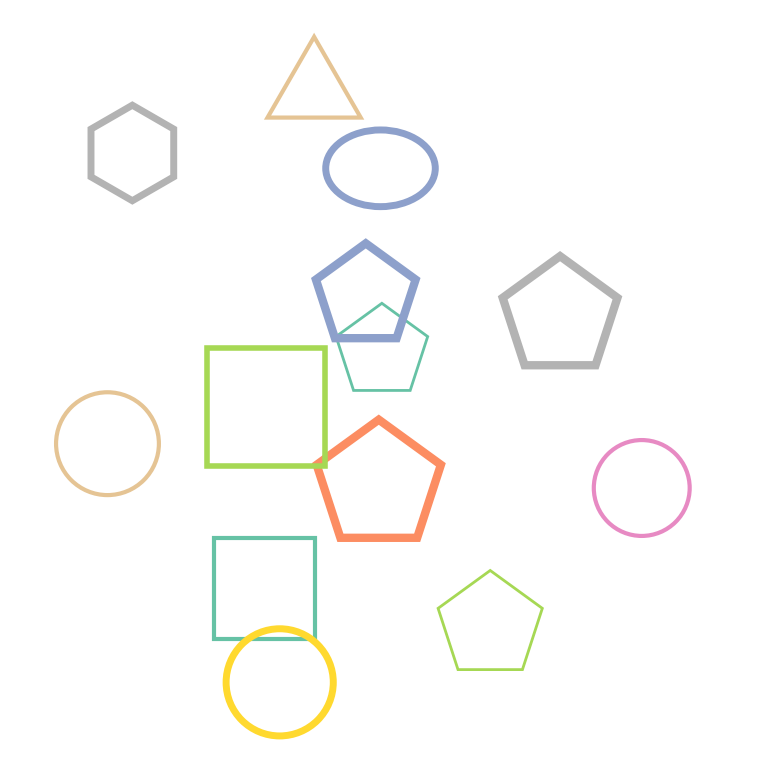[{"shape": "pentagon", "thickness": 1, "radius": 0.31, "center": [0.496, 0.544]}, {"shape": "square", "thickness": 1.5, "radius": 0.33, "center": [0.343, 0.235]}, {"shape": "pentagon", "thickness": 3, "radius": 0.42, "center": [0.492, 0.37]}, {"shape": "pentagon", "thickness": 3, "radius": 0.34, "center": [0.475, 0.616]}, {"shape": "oval", "thickness": 2.5, "radius": 0.36, "center": [0.494, 0.781]}, {"shape": "circle", "thickness": 1.5, "radius": 0.31, "center": [0.833, 0.366]}, {"shape": "square", "thickness": 2, "radius": 0.38, "center": [0.346, 0.471]}, {"shape": "pentagon", "thickness": 1, "radius": 0.36, "center": [0.637, 0.188]}, {"shape": "circle", "thickness": 2.5, "radius": 0.35, "center": [0.363, 0.114]}, {"shape": "circle", "thickness": 1.5, "radius": 0.33, "center": [0.14, 0.424]}, {"shape": "triangle", "thickness": 1.5, "radius": 0.35, "center": [0.408, 0.882]}, {"shape": "pentagon", "thickness": 3, "radius": 0.39, "center": [0.727, 0.589]}, {"shape": "hexagon", "thickness": 2.5, "radius": 0.31, "center": [0.172, 0.801]}]